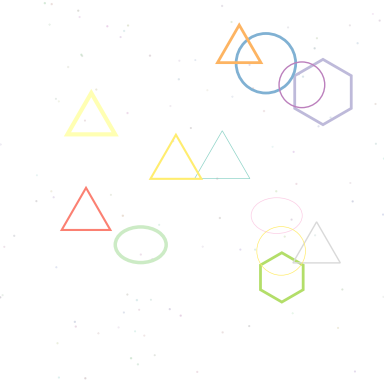[{"shape": "triangle", "thickness": 0.5, "radius": 0.41, "center": [0.577, 0.578]}, {"shape": "triangle", "thickness": 3, "radius": 0.36, "center": [0.237, 0.687]}, {"shape": "hexagon", "thickness": 2, "radius": 0.42, "center": [0.839, 0.761]}, {"shape": "triangle", "thickness": 1.5, "radius": 0.36, "center": [0.223, 0.439]}, {"shape": "circle", "thickness": 2, "radius": 0.39, "center": [0.691, 0.836]}, {"shape": "triangle", "thickness": 2, "radius": 0.33, "center": [0.621, 0.87]}, {"shape": "hexagon", "thickness": 2, "radius": 0.32, "center": [0.732, 0.279]}, {"shape": "oval", "thickness": 0.5, "radius": 0.33, "center": [0.719, 0.44]}, {"shape": "triangle", "thickness": 1, "radius": 0.36, "center": [0.822, 0.353]}, {"shape": "circle", "thickness": 1, "radius": 0.3, "center": [0.784, 0.78]}, {"shape": "oval", "thickness": 2.5, "radius": 0.33, "center": [0.366, 0.364]}, {"shape": "triangle", "thickness": 1.5, "radius": 0.38, "center": [0.457, 0.574]}, {"shape": "circle", "thickness": 0.5, "radius": 0.32, "center": [0.73, 0.348]}]